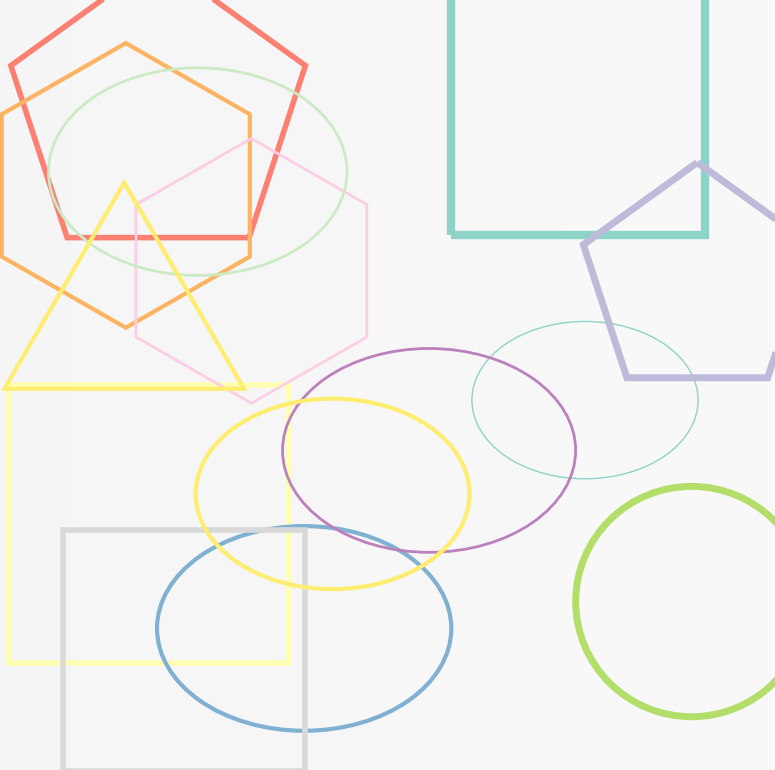[{"shape": "oval", "thickness": 0.5, "radius": 0.73, "center": [0.755, 0.48]}, {"shape": "square", "thickness": 3, "radius": 0.82, "center": [0.746, 0.859]}, {"shape": "square", "thickness": 2, "radius": 0.9, "center": [0.193, 0.319]}, {"shape": "pentagon", "thickness": 2.5, "radius": 0.77, "center": [0.9, 0.634]}, {"shape": "pentagon", "thickness": 2, "radius": 1.0, "center": [0.204, 0.853]}, {"shape": "oval", "thickness": 1.5, "radius": 0.95, "center": [0.392, 0.184]}, {"shape": "hexagon", "thickness": 1.5, "radius": 0.92, "center": [0.162, 0.759]}, {"shape": "circle", "thickness": 2.5, "radius": 0.75, "center": [0.892, 0.219]}, {"shape": "hexagon", "thickness": 1, "radius": 0.86, "center": [0.324, 0.648]}, {"shape": "square", "thickness": 2, "radius": 0.78, "center": [0.238, 0.156]}, {"shape": "oval", "thickness": 1, "radius": 0.95, "center": [0.554, 0.415]}, {"shape": "oval", "thickness": 1, "radius": 0.96, "center": [0.255, 0.777]}, {"shape": "triangle", "thickness": 1.5, "radius": 0.89, "center": [0.16, 0.584]}, {"shape": "oval", "thickness": 1.5, "radius": 0.88, "center": [0.429, 0.359]}]